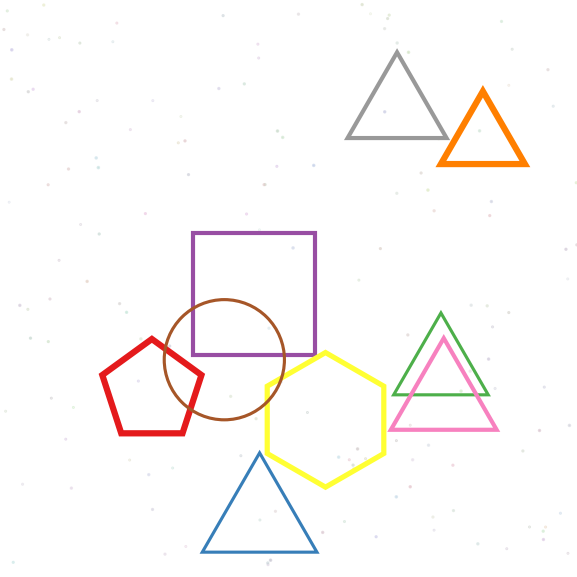[{"shape": "pentagon", "thickness": 3, "radius": 0.45, "center": [0.263, 0.322]}, {"shape": "triangle", "thickness": 1.5, "radius": 0.57, "center": [0.45, 0.1]}, {"shape": "triangle", "thickness": 1.5, "radius": 0.47, "center": [0.764, 0.363]}, {"shape": "square", "thickness": 2, "radius": 0.53, "center": [0.44, 0.49]}, {"shape": "triangle", "thickness": 3, "radius": 0.42, "center": [0.836, 0.757]}, {"shape": "hexagon", "thickness": 2.5, "radius": 0.58, "center": [0.564, 0.272]}, {"shape": "circle", "thickness": 1.5, "radius": 0.52, "center": [0.388, 0.376]}, {"shape": "triangle", "thickness": 2, "radius": 0.53, "center": [0.768, 0.308]}, {"shape": "triangle", "thickness": 2, "radius": 0.49, "center": [0.688, 0.81]}]